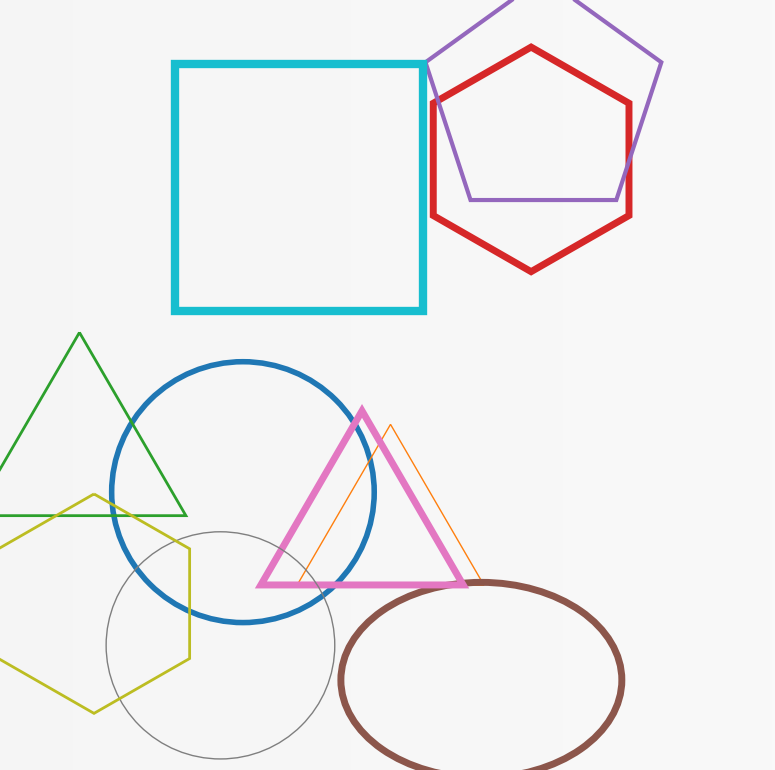[{"shape": "circle", "thickness": 2, "radius": 0.85, "center": [0.313, 0.361]}, {"shape": "triangle", "thickness": 0.5, "radius": 0.7, "center": [0.504, 0.31]}, {"shape": "triangle", "thickness": 1, "radius": 0.79, "center": [0.103, 0.41]}, {"shape": "hexagon", "thickness": 2.5, "radius": 0.73, "center": [0.685, 0.793]}, {"shape": "pentagon", "thickness": 1.5, "radius": 0.8, "center": [0.701, 0.87]}, {"shape": "oval", "thickness": 2.5, "radius": 0.91, "center": [0.621, 0.117]}, {"shape": "triangle", "thickness": 2.5, "radius": 0.75, "center": [0.467, 0.316]}, {"shape": "circle", "thickness": 0.5, "radius": 0.74, "center": [0.284, 0.162]}, {"shape": "hexagon", "thickness": 1, "radius": 0.71, "center": [0.121, 0.216]}, {"shape": "square", "thickness": 3, "radius": 0.8, "center": [0.386, 0.756]}]